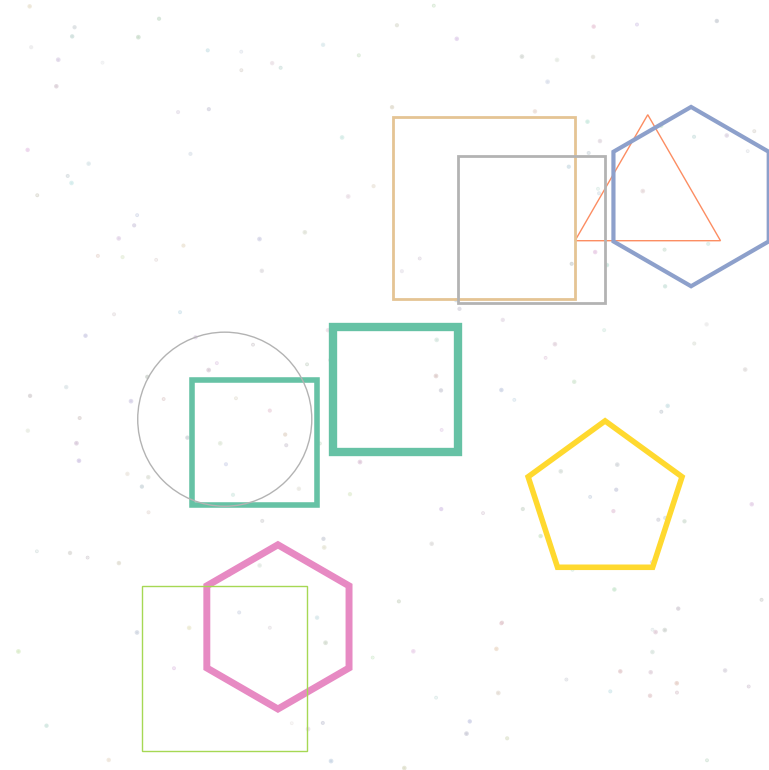[{"shape": "square", "thickness": 2, "radius": 0.41, "center": [0.33, 0.425]}, {"shape": "square", "thickness": 3, "radius": 0.4, "center": [0.513, 0.494]}, {"shape": "triangle", "thickness": 0.5, "radius": 0.55, "center": [0.841, 0.742]}, {"shape": "hexagon", "thickness": 1.5, "radius": 0.58, "center": [0.898, 0.745]}, {"shape": "hexagon", "thickness": 2.5, "radius": 0.53, "center": [0.361, 0.186]}, {"shape": "square", "thickness": 0.5, "radius": 0.53, "center": [0.291, 0.132]}, {"shape": "pentagon", "thickness": 2, "radius": 0.53, "center": [0.786, 0.348]}, {"shape": "square", "thickness": 1, "radius": 0.59, "center": [0.628, 0.73]}, {"shape": "circle", "thickness": 0.5, "radius": 0.57, "center": [0.292, 0.456]}, {"shape": "square", "thickness": 1, "radius": 0.48, "center": [0.691, 0.702]}]